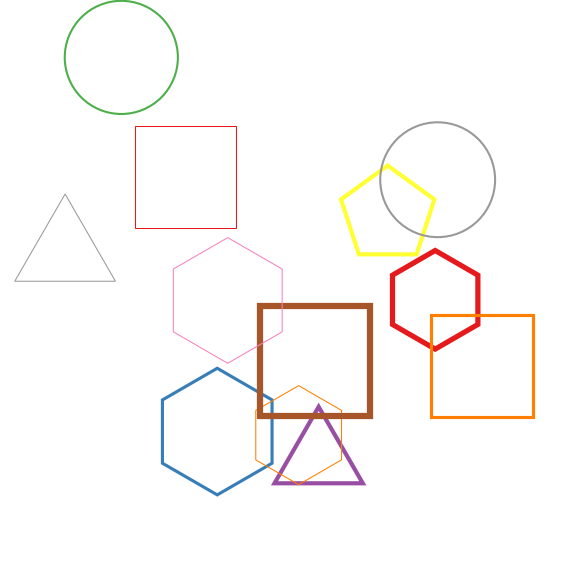[{"shape": "square", "thickness": 0.5, "radius": 0.44, "center": [0.321, 0.693]}, {"shape": "hexagon", "thickness": 2.5, "radius": 0.43, "center": [0.754, 0.48]}, {"shape": "hexagon", "thickness": 1.5, "radius": 0.55, "center": [0.376, 0.252]}, {"shape": "circle", "thickness": 1, "radius": 0.49, "center": [0.21, 0.9]}, {"shape": "triangle", "thickness": 2, "radius": 0.44, "center": [0.552, 0.206]}, {"shape": "hexagon", "thickness": 0.5, "radius": 0.43, "center": [0.517, 0.246]}, {"shape": "square", "thickness": 1.5, "radius": 0.44, "center": [0.834, 0.366]}, {"shape": "pentagon", "thickness": 2, "radius": 0.42, "center": [0.671, 0.627]}, {"shape": "square", "thickness": 3, "radius": 0.47, "center": [0.545, 0.374]}, {"shape": "hexagon", "thickness": 0.5, "radius": 0.54, "center": [0.394, 0.479]}, {"shape": "circle", "thickness": 1, "radius": 0.5, "center": [0.758, 0.688]}, {"shape": "triangle", "thickness": 0.5, "radius": 0.5, "center": [0.113, 0.562]}]